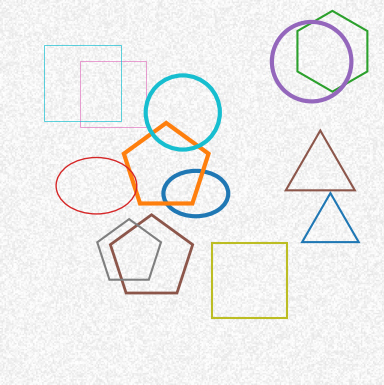[{"shape": "triangle", "thickness": 1.5, "radius": 0.42, "center": [0.858, 0.414]}, {"shape": "oval", "thickness": 3, "radius": 0.42, "center": [0.509, 0.497]}, {"shape": "pentagon", "thickness": 3, "radius": 0.58, "center": [0.432, 0.565]}, {"shape": "hexagon", "thickness": 1.5, "radius": 0.52, "center": [0.863, 0.867]}, {"shape": "oval", "thickness": 1, "radius": 0.52, "center": [0.25, 0.518]}, {"shape": "circle", "thickness": 3, "radius": 0.52, "center": [0.809, 0.84]}, {"shape": "pentagon", "thickness": 2, "radius": 0.56, "center": [0.394, 0.33]}, {"shape": "triangle", "thickness": 1.5, "radius": 0.52, "center": [0.832, 0.557]}, {"shape": "square", "thickness": 0.5, "radius": 0.43, "center": [0.294, 0.756]}, {"shape": "pentagon", "thickness": 1.5, "radius": 0.43, "center": [0.335, 0.344]}, {"shape": "square", "thickness": 1.5, "radius": 0.49, "center": [0.648, 0.271]}, {"shape": "circle", "thickness": 3, "radius": 0.48, "center": [0.475, 0.708]}, {"shape": "square", "thickness": 0.5, "radius": 0.5, "center": [0.214, 0.785]}]